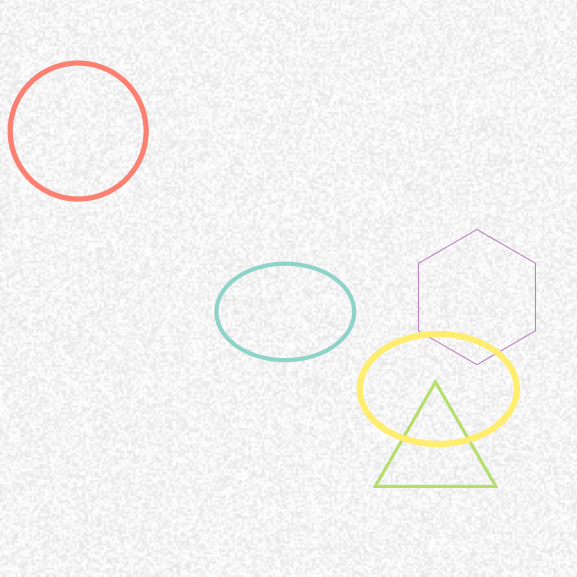[{"shape": "oval", "thickness": 2, "radius": 0.6, "center": [0.494, 0.459]}, {"shape": "circle", "thickness": 2.5, "radius": 0.59, "center": [0.135, 0.772]}, {"shape": "triangle", "thickness": 1.5, "radius": 0.6, "center": [0.754, 0.217]}, {"shape": "hexagon", "thickness": 0.5, "radius": 0.59, "center": [0.826, 0.485]}, {"shape": "oval", "thickness": 3, "radius": 0.68, "center": [0.759, 0.326]}]